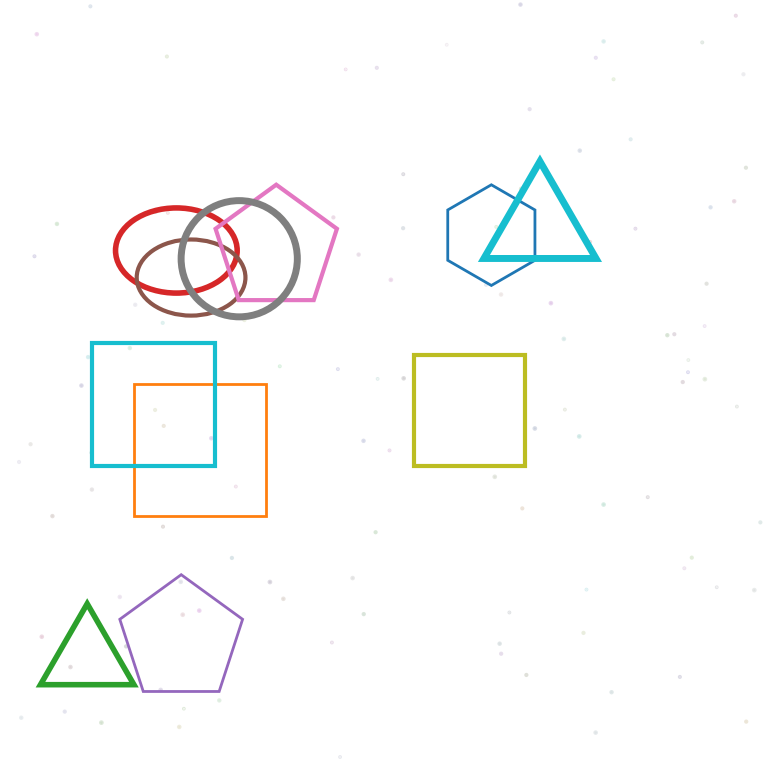[{"shape": "hexagon", "thickness": 1, "radius": 0.33, "center": [0.638, 0.695]}, {"shape": "square", "thickness": 1, "radius": 0.43, "center": [0.26, 0.415]}, {"shape": "triangle", "thickness": 2, "radius": 0.35, "center": [0.113, 0.146]}, {"shape": "oval", "thickness": 2, "radius": 0.39, "center": [0.229, 0.675]}, {"shape": "pentagon", "thickness": 1, "radius": 0.42, "center": [0.235, 0.17]}, {"shape": "oval", "thickness": 1.5, "radius": 0.35, "center": [0.248, 0.64]}, {"shape": "pentagon", "thickness": 1.5, "radius": 0.41, "center": [0.359, 0.677]}, {"shape": "circle", "thickness": 2.5, "radius": 0.38, "center": [0.311, 0.664]}, {"shape": "square", "thickness": 1.5, "radius": 0.36, "center": [0.61, 0.467]}, {"shape": "square", "thickness": 1.5, "radius": 0.4, "center": [0.199, 0.475]}, {"shape": "triangle", "thickness": 2.5, "radius": 0.42, "center": [0.701, 0.706]}]